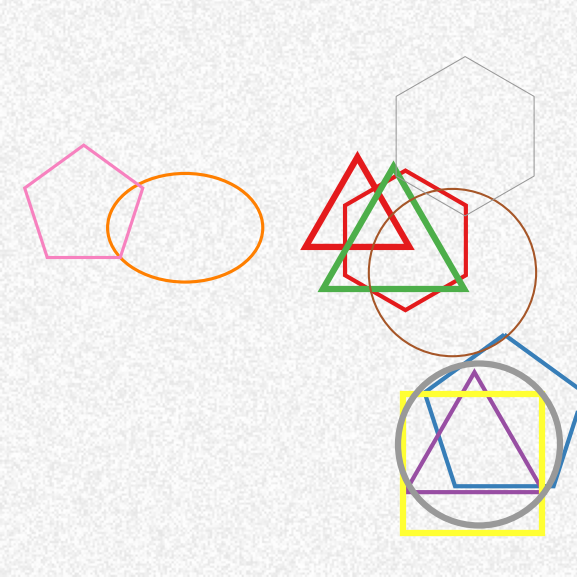[{"shape": "triangle", "thickness": 3, "radius": 0.52, "center": [0.619, 0.623]}, {"shape": "hexagon", "thickness": 2, "radius": 0.6, "center": [0.702, 0.583]}, {"shape": "pentagon", "thickness": 2, "radius": 0.73, "center": [0.873, 0.275]}, {"shape": "triangle", "thickness": 3, "radius": 0.71, "center": [0.681, 0.569]}, {"shape": "triangle", "thickness": 2, "radius": 0.69, "center": [0.822, 0.216]}, {"shape": "oval", "thickness": 1.5, "radius": 0.67, "center": [0.321, 0.605]}, {"shape": "square", "thickness": 3, "radius": 0.6, "center": [0.818, 0.196]}, {"shape": "circle", "thickness": 1, "radius": 0.72, "center": [0.784, 0.527]}, {"shape": "pentagon", "thickness": 1.5, "radius": 0.54, "center": [0.145, 0.64]}, {"shape": "hexagon", "thickness": 0.5, "radius": 0.69, "center": [0.805, 0.763]}, {"shape": "circle", "thickness": 3, "radius": 0.7, "center": [0.829, 0.229]}]